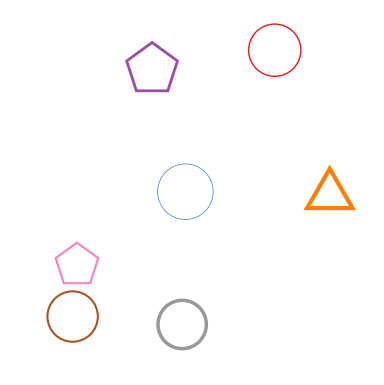[{"shape": "circle", "thickness": 1, "radius": 0.34, "center": [0.714, 0.87]}, {"shape": "circle", "thickness": 0.5, "radius": 0.36, "center": [0.482, 0.502]}, {"shape": "pentagon", "thickness": 2, "radius": 0.35, "center": [0.395, 0.82]}, {"shape": "triangle", "thickness": 3, "radius": 0.34, "center": [0.857, 0.494]}, {"shape": "circle", "thickness": 1.5, "radius": 0.33, "center": [0.189, 0.178]}, {"shape": "pentagon", "thickness": 1.5, "radius": 0.29, "center": [0.2, 0.312]}, {"shape": "circle", "thickness": 2.5, "radius": 0.31, "center": [0.473, 0.157]}]